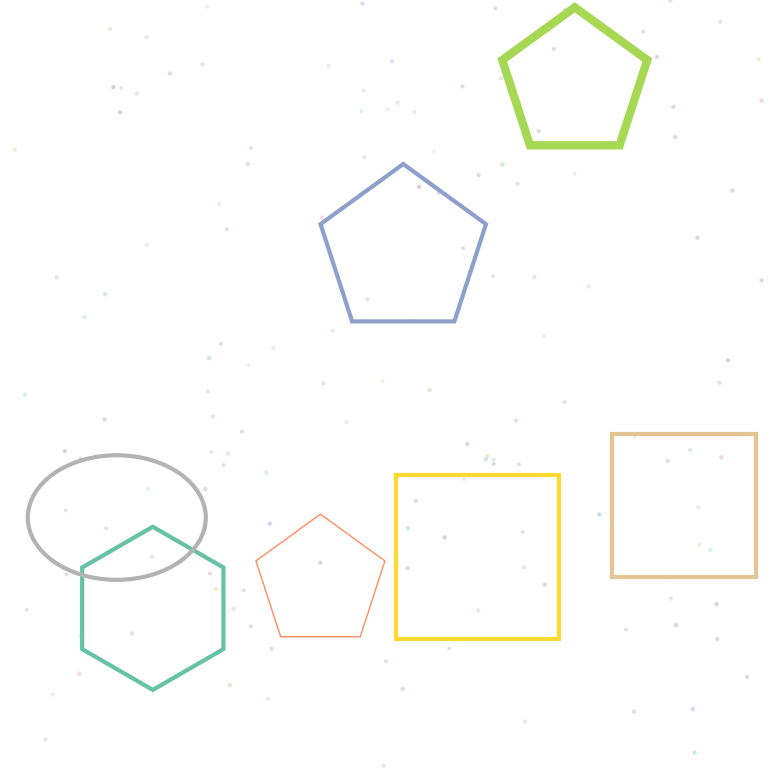[{"shape": "hexagon", "thickness": 1.5, "radius": 0.53, "center": [0.198, 0.21]}, {"shape": "pentagon", "thickness": 0.5, "radius": 0.44, "center": [0.416, 0.244]}, {"shape": "pentagon", "thickness": 1.5, "radius": 0.56, "center": [0.524, 0.674]}, {"shape": "pentagon", "thickness": 3, "radius": 0.5, "center": [0.746, 0.891]}, {"shape": "square", "thickness": 1.5, "radius": 0.53, "center": [0.62, 0.277]}, {"shape": "square", "thickness": 1.5, "radius": 0.46, "center": [0.888, 0.343]}, {"shape": "oval", "thickness": 1.5, "radius": 0.58, "center": [0.152, 0.328]}]